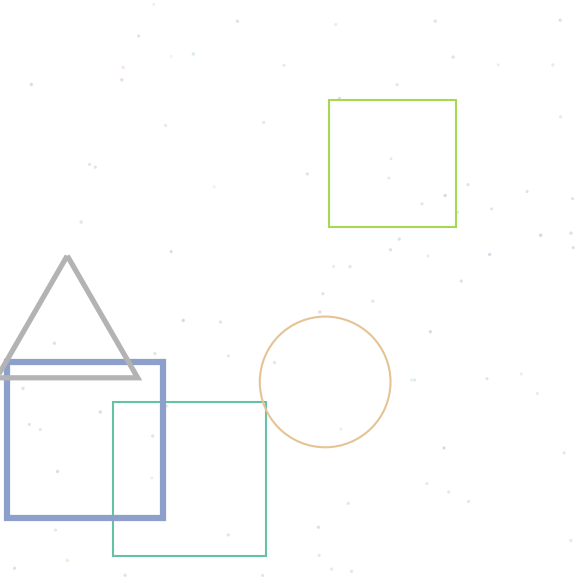[{"shape": "square", "thickness": 1, "radius": 0.66, "center": [0.328, 0.17]}, {"shape": "square", "thickness": 3, "radius": 0.67, "center": [0.147, 0.237]}, {"shape": "square", "thickness": 1, "radius": 0.55, "center": [0.68, 0.716]}, {"shape": "circle", "thickness": 1, "radius": 0.57, "center": [0.563, 0.338]}, {"shape": "triangle", "thickness": 2.5, "radius": 0.7, "center": [0.116, 0.415]}]